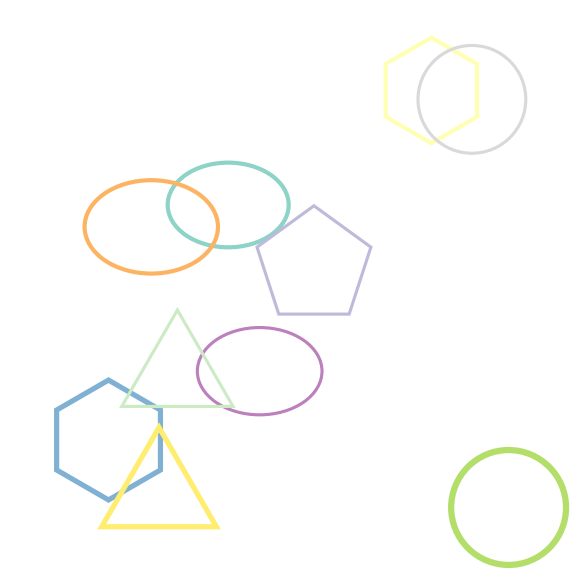[{"shape": "oval", "thickness": 2, "radius": 0.52, "center": [0.395, 0.644]}, {"shape": "hexagon", "thickness": 2, "radius": 0.46, "center": [0.747, 0.843]}, {"shape": "pentagon", "thickness": 1.5, "radius": 0.52, "center": [0.544, 0.539]}, {"shape": "hexagon", "thickness": 2.5, "radius": 0.52, "center": [0.188, 0.237]}, {"shape": "oval", "thickness": 2, "radius": 0.58, "center": [0.262, 0.606]}, {"shape": "circle", "thickness": 3, "radius": 0.5, "center": [0.881, 0.12]}, {"shape": "circle", "thickness": 1.5, "radius": 0.47, "center": [0.817, 0.827]}, {"shape": "oval", "thickness": 1.5, "radius": 0.54, "center": [0.45, 0.356]}, {"shape": "triangle", "thickness": 1.5, "radius": 0.56, "center": [0.307, 0.351]}, {"shape": "triangle", "thickness": 2.5, "radius": 0.57, "center": [0.275, 0.144]}]